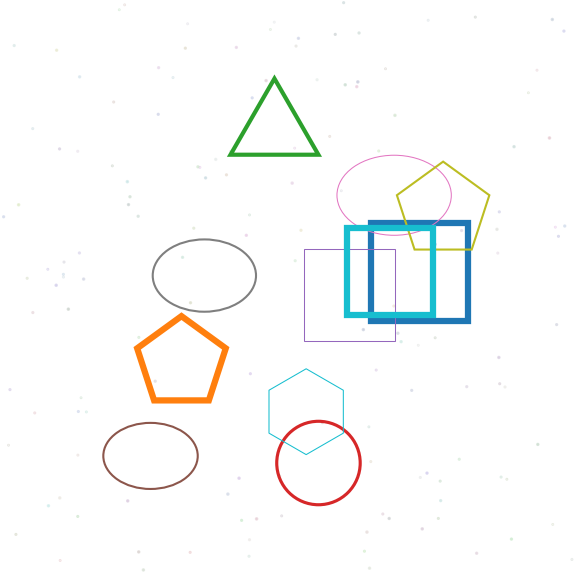[{"shape": "square", "thickness": 3, "radius": 0.42, "center": [0.726, 0.528]}, {"shape": "pentagon", "thickness": 3, "radius": 0.4, "center": [0.314, 0.371]}, {"shape": "triangle", "thickness": 2, "radius": 0.44, "center": [0.475, 0.775]}, {"shape": "circle", "thickness": 1.5, "radius": 0.36, "center": [0.551, 0.197]}, {"shape": "square", "thickness": 0.5, "radius": 0.4, "center": [0.605, 0.488]}, {"shape": "oval", "thickness": 1, "radius": 0.41, "center": [0.261, 0.21]}, {"shape": "oval", "thickness": 0.5, "radius": 0.5, "center": [0.682, 0.661]}, {"shape": "oval", "thickness": 1, "radius": 0.45, "center": [0.354, 0.522]}, {"shape": "pentagon", "thickness": 1, "radius": 0.42, "center": [0.767, 0.635]}, {"shape": "square", "thickness": 3, "radius": 0.37, "center": [0.675, 0.529]}, {"shape": "hexagon", "thickness": 0.5, "radius": 0.37, "center": [0.53, 0.286]}]